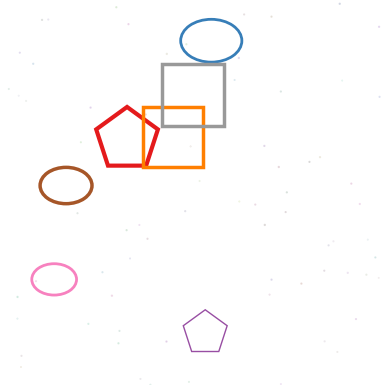[{"shape": "pentagon", "thickness": 3, "radius": 0.42, "center": [0.33, 0.638]}, {"shape": "oval", "thickness": 2, "radius": 0.4, "center": [0.549, 0.894]}, {"shape": "pentagon", "thickness": 1, "radius": 0.3, "center": [0.533, 0.135]}, {"shape": "square", "thickness": 2.5, "radius": 0.39, "center": [0.449, 0.645]}, {"shape": "oval", "thickness": 2.5, "radius": 0.34, "center": [0.172, 0.518]}, {"shape": "oval", "thickness": 2, "radius": 0.29, "center": [0.141, 0.274]}, {"shape": "square", "thickness": 2.5, "radius": 0.4, "center": [0.502, 0.752]}]